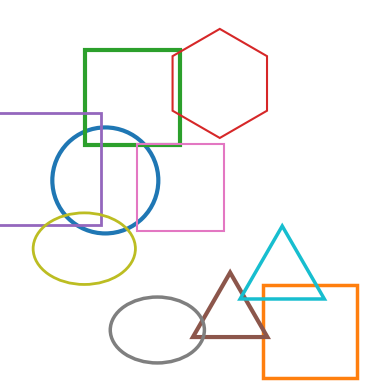[{"shape": "circle", "thickness": 3, "radius": 0.69, "center": [0.274, 0.531]}, {"shape": "square", "thickness": 2.5, "radius": 0.61, "center": [0.806, 0.139]}, {"shape": "square", "thickness": 3, "radius": 0.62, "center": [0.343, 0.747]}, {"shape": "hexagon", "thickness": 1.5, "radius": 0.71, "center": [0.571, 0.783]}, {"shape": "square", "thickness": 2, "radius": 0.73, "center": [0.116, 0.561]}, {"shape": "triangle", "thickness": 3, "radius": 0.56, "center": [0.598, 0.18]}, {"shape": "square", "thickness": 1.5, "radius": 0.56, "center": [0.47, 0.513]}, {"shape": "oval", "thickness": 2.5, "radius": 0.61, "center": [0.409, 0.143]}, {"shape": "oval", "thickness": 2, "radius": 0.66, "center": [0.219, 0.354]}, {"shape": "triangle", "thickness": 2.5, "radius": 0.63, "center": [0.733, 0.287]}]